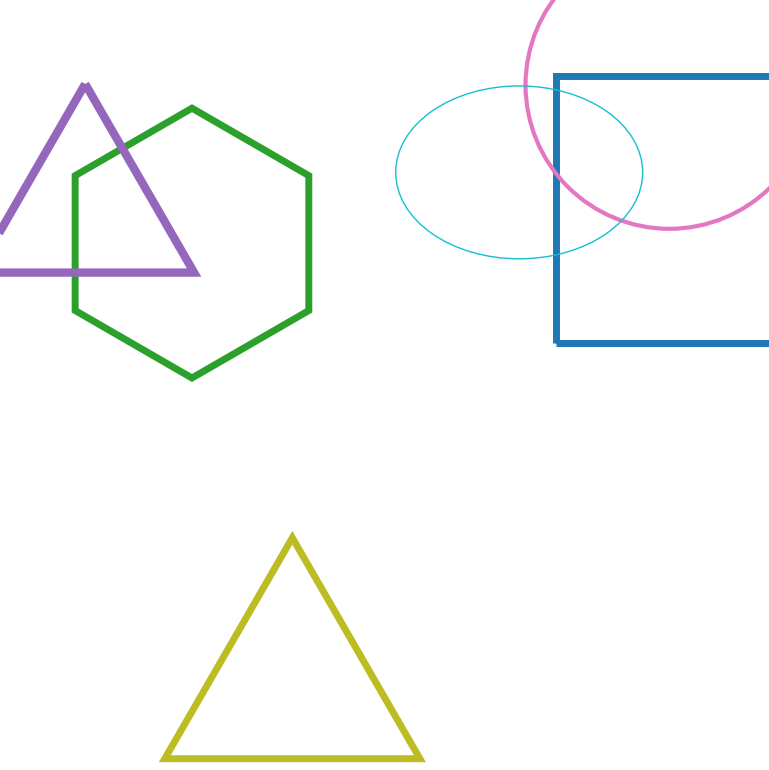[{"shape": "square", "thickness": 2.5, "radius": 0.86, "center": [0.894, 0.728]}, {"shape": "hexagon", "thickness": 2.5, "radius": 0.88, "center": [0.249, 0.684]}, {"shape": "triangle", "thickness": 3, "radius": 0.82, "center": [0.111, 0.728]}, {"shape": "circle", "thickness": 1.5, "radius": 0.93, "center": [0.869, 0.89]}, {"shape": "triangle", "thickness": 2.5, "radius": 0.96, "center": [0.38, 0.11]}, {"shape": "oval", "thickness": 0.5, "radius": 0.8, "center": [0.674, 0.776]}]